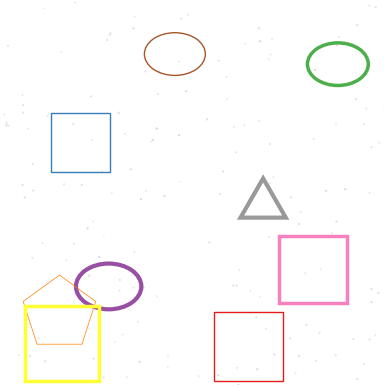[{"shape": "square", "thickness": 1, "radius": 0.45, "center": [0.645, 0.1]}, {"shape": "square", "thickness": 1, "radius": 0.39, "center": [0.209, 0.63]}, {"shape": "oval", "thickness": 2.5, "radius": 0.4, "center": [0.878, 0.833]}, {"shape": "oval", "thickness": 3, "radius": 0.42, "center": [0.282, 0.256]}, {"shape": "pentagon", "thickness": 0.5, "radius": 0.5, "center": [0.154, 0.186]}, {"shape": "square", "thickness": 2.5, "radius": 0.48, "center": [0.162, 0.107]}, {"shape": "oval", "thickness": 1, "radius": 0.4, "center": [0.454, 0.86]}, {"shape": "square", "thickness": 2.5, "radius": 0.44, "center": [0.813, 0.3]}, {"shape": "triangle", "thickness": 3, "radius": 0.34, "center": [0.683, 0.469]}]